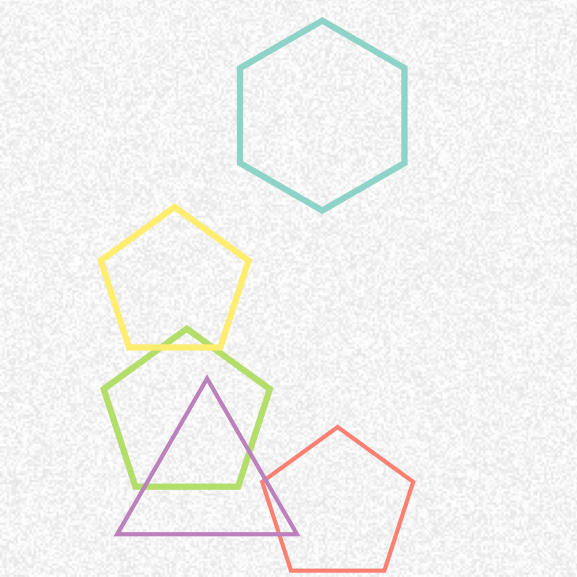[{"shape": "hexagon", "thickness": 3, "radius": 0.82, "center": [0.558, 0.799]}, {"shape": "pentagon", "thickness": 2, "radius": 0.69, "center": [0.585, 0.122]}, {"shape": "pentagon", "thickness": 3, "radius": 0.76, "center": [0.323, 0.279]}, {"shape": "triangle", "thickness": 2, "radius": 0.9, "center": [0.359, 0.164]}, {"shape": "pentagon", "thickness": 3, "radius": 0.67, "center": [0.302, 0.506]}]